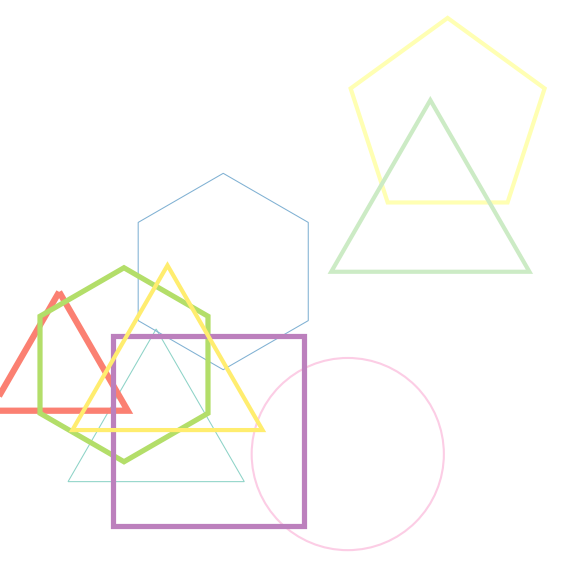[{"shape": "triangle", "thickness": 0.5, "radius": 0.88, "center": [0.27, 0.253]}, {"shape": "pentagon", "thickness": 2, "radius": 0.88, "center": [0.775, 0.791]}, {"shape": "triangle", "thickness": 3, "radius": 0.69, "center": [0.102, 0.357]}, {"shape": "hexagon", "thickness": 0.5, "radius": 0.85, "center": [0.387, 0.529]}, {"shape": "hexagon", "thickness": 2.5, "radius": 0.84, "center": [0.215, 0.368]}, {"shape": "circle", "thickness": 1, "radius": 0.83, "center": [0.602, 0.213]}, {"shape": "square", "thickness": 2.5, "radius": 0.83, "center": [0.36, 0.253]}, {"shape": "triangle", "thickness": 2, "radius": 0.99, "center": [0.745, 0.628]}, {"shape": "triangle", "thickness": 2, "radius": 0.95, "center": [0.29, 0.349]}]